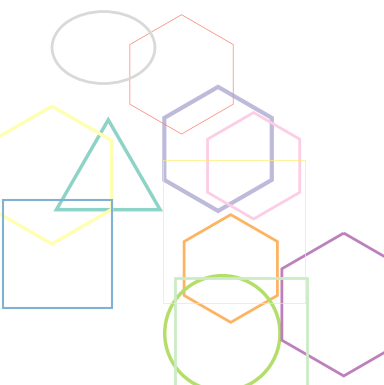[{"shape": "triangle", "thickness": 2.5, "radius": 0.78, "center": [0.281, 0.533]}, {"shape": "hexagon", "thickness": 2.5, "radius": 0.9, "center": [0.135, 0.545]}, {"shape": "hexagon", "thickness": 3, "radius": 0.81, "center": [0.566, 0.613]}, {"shape": "hexagon", "thickness": 0.5, "radius": 0.77, "center": [0.472, 0.807]}, {"shape": "square", "thickness": 1.5, "radius": 0.7, "center": [0.149, 0.34]}, {"shape": "hexagon", "thickness": 2, "radius": 0.7, "center": [0.599, 0.303]}, {"shape": "circle", "thickness": 2.5, "radius": 0.75, "center": [0.578, 0.134]}, {"shape": "hexagon", "thickness": 2, "radius": 0.69, "center": [0.659, 0.569]}, {"shape": "oval", "thickness": 2, "radius": 0.67, "center": [0.269, 0.876]}, {"shape": "hexagon", "thickness": 2, "radius": 0.93, "center": [0.893, 0.209]}, {"shape": "square", "thickness": 2, "radius": 0.86, "center": [0.626, 0.107]}, {"shape": "square", "thickness": 0.5, "radius": 0.93, "center": [0.608, 0.399]}]